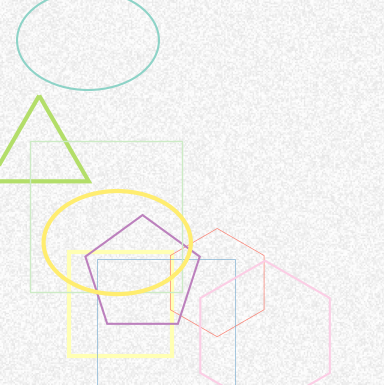[{"shape": "oval", "thickness": 1.5, "radius": 0.92, "center": [0.229, 0.895]}, {"shape": "square", "thickness": 3, "radius": 0.67, "center": [0.312, 0.21]}, {"shape": "hexagon", "thickness": 0.5, "radius": 0.7, "center": [0.564, 0.266]}, {"shape": "square", "thickness": 0.5, "radius": 0.89, "center": [0.432, 0.149]}, {"shape": "triangle", "thickness": 3, "radius": 0.74, "center": [0.102, 0.603]}, {"shape": "hexagon", "thickness": 1.5, "radius": 0.97, "center": [0.688, 0.128]}, {"shape": "pentagon", "thickness": 1.5, "radius": 0.78, "center": [0.37, 0.285]}, {"shape": "square", "thickness": 1, "radius": 0.98, "center": [0.275, 0.438]}, {"shape": "oval", "thickness": 3, "radius": 0.96, "center": [0.304, 0.37]}]